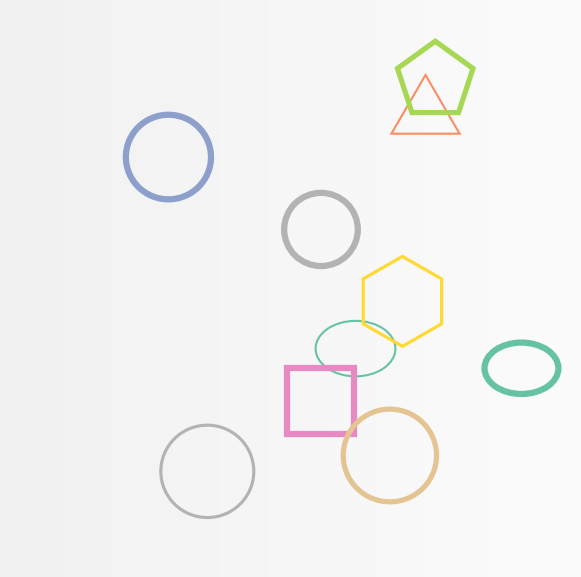[{"shape": "oval", "thickness": 1, "radius": 0.34, "center": [0.612, 0.395]}, {"shape": "oval", "thickness": 3, "radius": 0.32, "center": [0.897, 0.361]}, {"shape": "triangle", "thickness": 1, "radius": 0.34, "center": [0.732, 0.802]}, {"shape": "circle", "thickness": 3, "radius": 0.37, "center": [0.29, 0.727]}, {"shape": "square", "thickness": 3, "radius": 0.29, "center": [0.551, 0.305]}, {"shape": "pentagon", "thickness": 2.5, "radius": 0.34, "center": [0.749, 0.859]}, {"shape": "hexagon", "thickness": 1.5, "radius": 0.39, "center": [0.692, 0.477]}, {"shape": "circle", "thickness": 2.5, "radius": 0.4, "center": [0.671, 0.21]}, {"shape": "circle", "thickness": 3, "radius": 0.32, "center": [0.552, 0.602]}, {"shape": "circle", "thickness": 1.5, "radius": 0.4, "center": [0.357, 0.183]}]